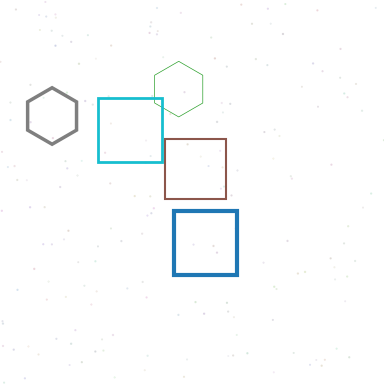[{"shape": "square", "thickness": 3, "radius": 0.41, "center": [0.534, 0.369]}, {"shape": "hexagon", "thickness": 0.5, "radius": 0.36, "center": [0.464, 0.769]}, {"shape": "square", "thickness": 1.5, "radius": 0.39, "center": [0.508, 0.562]}, {"shape": "hexagon", "thickness": 2.5, "radius": 0.37, "center": [0.135, 0.699]}, {"shape": "square", "thickness": 2, "radius": 0.42, "center": [0.338, 0.662]}]